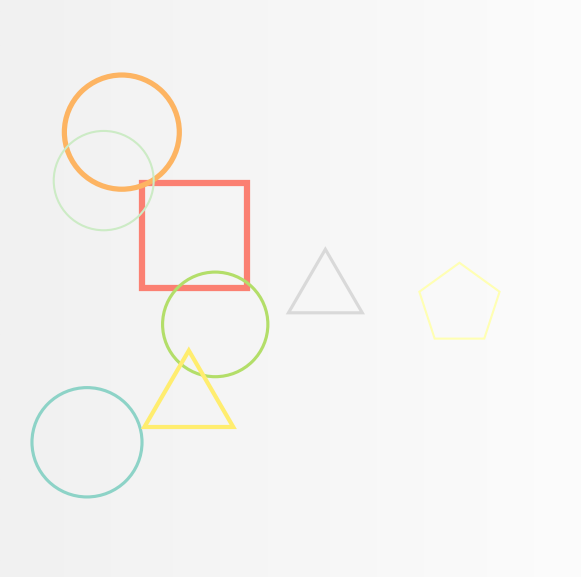[{"shape": "circle", "thickness": 1.5, "radius": 0.47, "center": [0.15, 0.233]}, {"shape": "pentagon", "thickness": 1, "radius": 0.36, "center": [0.79, 0.471]}, {"shape": "square", "thickness": 3, "radius": 0.45, "center": [0.335, 0.591]}, {"shape": "circle", "thickness": 2.5, "radius": 0.49, "center": [0.21, 0.77]}, {"shape": "circle", "thickness": 1.5, "radius": 0.45, "center": [0.37, 0.437]}, {"shape": "triangle", "thickness": 1.5, "radius": 0.37, "center": [0.56, 0.494]}, {"shape": "circle", "thickness": 1, "radius": 0.43, "center": [0.178, 0.686]}, {"shape": "triangle", "thickness": 2, "radius": 0.44, "center": [0.325, 0.304]}]